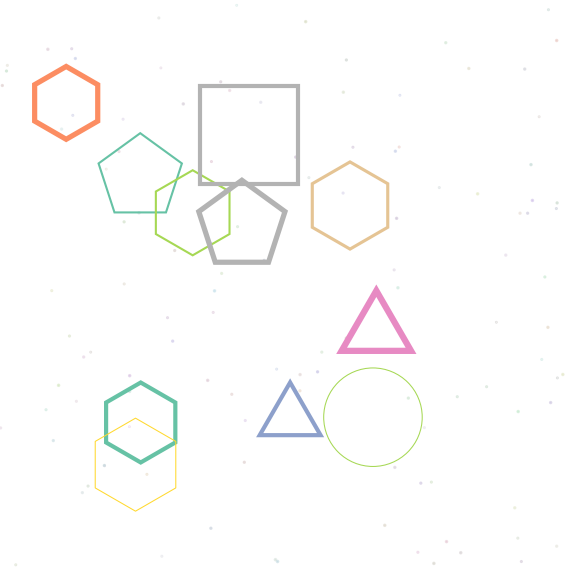[{"shape": "pentagon", "thickness": 1, "radius": 0.38, "center": [0.243, 0.693]}, {"shape": "hexagon", "thickness": 2, "radius": 0.35, "center": [0.244, 0.268]}, {"shape": "hexagon", "thickness": 2.5, "radius": 0.32, "center": [0.115, 0.821]}, {"shape": "triangle", "thickness": 2, "radius": 0.3, "center": [0.502, 0.276]}, {"shape": "triangle", "thickness": 3, "radius": 0.35, "center": [0.652, 0.426]}, {"shape": "hexagon", "thickness": 1, "radius": 0.37, "center": [0.334, 0.631]}, {"shape": "circle", "thickness": 0.5, "radius": 0.43, "center": [0.646, 0.277]}, {"shape": "hexagon", "thickness": 0.5, "radius": 0.4, "center": [0.235, 0.195]}, {"shape": "hexagon", "thickness": 1.5, "radius": 0.38, "center": [0.606, 0.643]}, {"shape": "square", "thickness": 2, "radius": 0.43, "center": [0.431, 0.766]}, {"shape": "pentagon", "thickness": 2.5, "radius": 0.39, "center": [0.419, 0.609]}]